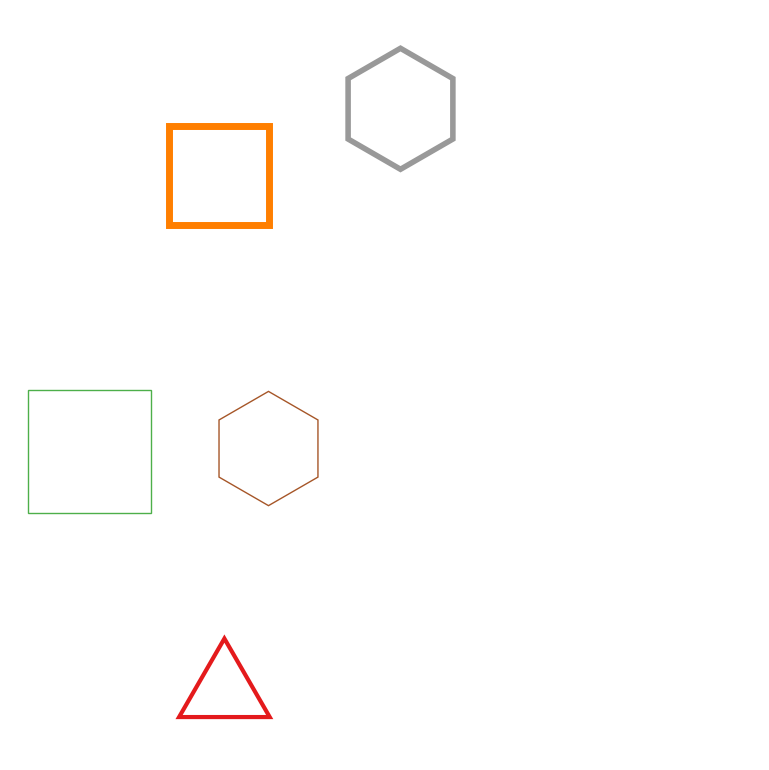[{"shape": "triangle", "thickness": 1.5, "radius": 0.34, "center": [0.291, 0.103]}, {"shape": "square", "thickness": 0.5, "radius": 0.4, "center": [0.117, 0.414]}, {"shape": "square", "thickness": 2.5, "radius": 0.32, "center": [0.284, 0.772]}, {"shape": "hexagon", "thickness": 0.5, "radius": 0.37, "center": [0.349, 0.417]}, {"shape": "hexagon", "thickness": 2, "radius": 0.39, "center": [0.52, 0.859]}]